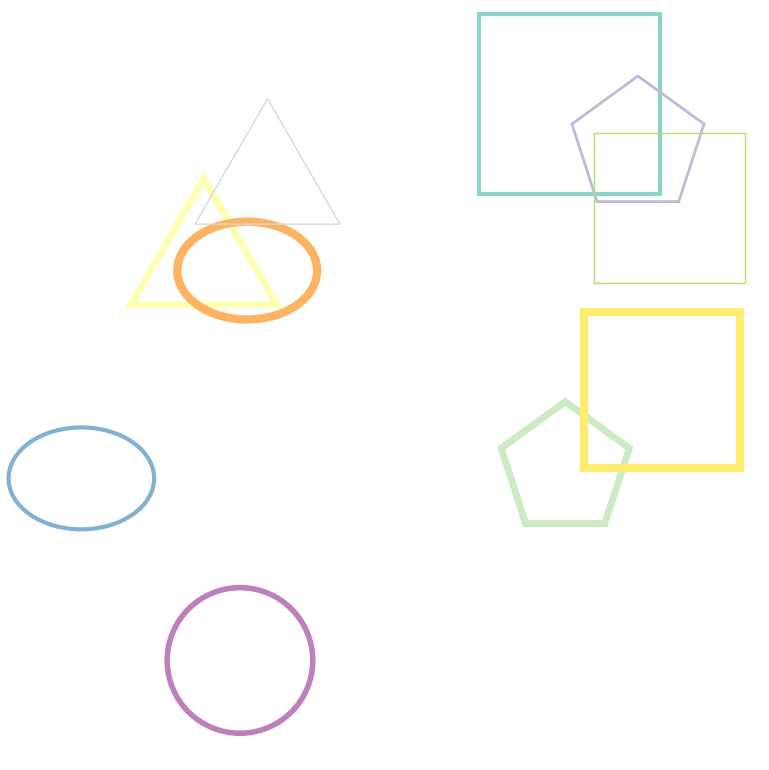[{"shape": "square", "thickness": 1.5, "radius": 0.59, "center": [0.739, 0.865]}, {"shape": "triangle", "thickness": 2.5, "radius": 0.55, "center": [0.265, 0.659]}, {"shape": "pentagon", "thickness": 1, "radius": 0.45, "center": [0.829, 0.811]}, {"shape": "oval", "thickness": 1.5, "radius": 0.47, "center": [0.106, 0.379]}, {"shape": "oval", "thickness": 3, "radius": 0.45, "center": [0.321, 0.649]}, {"shape": "square", "thickness": 0.5, "radius": 0.49, "center": [0.869, 0.729]}, {"shape": "triangle", "thickness": 0.5, "radius": 0.54, "center": [0.347, 0.763]}, {"shape": "circle", "thickness": 2, "radius": 0.47, "center": [0.312, 0.142]}, {"shape": "pentagon", "thickness": 2.5, "radius": 0.44, "center": [0.734, 0.391]}, {"shape": "square", "thickness": 3, "radius": 0.51, "center": [0.859, 0.494]}]